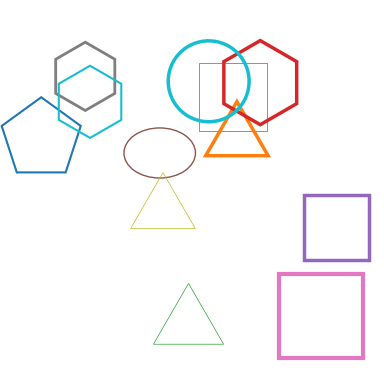[{"shape": "square", "thickness": 0.5, "radius": 0.44, "center": [0.606, 0.748]}, {"shape": "pentagon", "thickness": 1.5, "radius": 0.54, "center": [0.107, 0.639]}, {"shape": "triangle", "thickness": 2.5, "radius": 0.47, "center": [0.615, 0.642]}, {"shape": "triangle", "thickness": 0.5, "radius": 0.53, "center": [0.49, 0.159]}, {"shape": "hexagon", "thickness": 2.5, "radius": 0.55, "center": [0.676, 0.785]}, {"shape": "square", "thickness": 2.5, "radius": 0.42, "center": [0.875, 0.409]}, {"shape": "oval", "thickness": 1, "radius": 0.46, "center": [0.415, 0.603]}, {"shape": "square", "thickness": 3, "radius": 0.54, "center": [0.834, 0.179]}, {"shape": "hexagon", "thickness": 2, "radius": 0.44, "center": [0.221, 0.802]}, {"shape": "triangle", "thickness": 0.5, "radius": 0.48, "center": [0.423, 0.455]}, {"shape": "circle", "thickness": 2.5, "radius": 0.53, "center": [0.542, 0.789]}, {"shape": "hexagon", "thickness": 1.5, "radius": 0.47, "center": [0.234, 0.736]}]